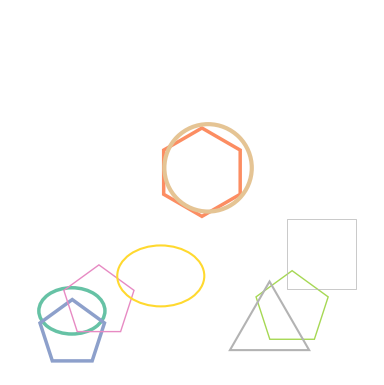[{"shape": "oval", "thickness": 2.5, "radius": 0.43, "center": [0.187, 0.193]}, {"shape": "hexagon", "thickness": 2.5, "radius": 0.57, "center": [0.525, 0.553]}, {"shape": "pentagon", "thickness": 2.5, "radius": 0.44, "center": [0.188, 0.134]}, {"shape": "pentagon", "thickness": 1, "radius": 0.48, "center": [0.257, 0.216]}, {"shape": "pentagon", "thickness": 1, "radius": 0.49, "center": [0.759, 0.198]}, {"shape": "oval", "thickness": 1.5, "radius": 0.57, "center": [0.418, 0.283]}, {"shape": "circle", "thickness": 3, "radius": 0.57, "center": [0.54, 0.564]}, {"shape": "triangle", "thickness": 1.5, "radius": 0.59, "center": [0.7, 0.15]}, {"shape": "square", "thickness": 0.5, "radius": 0.45, "center": [0.836, 0.34]}]